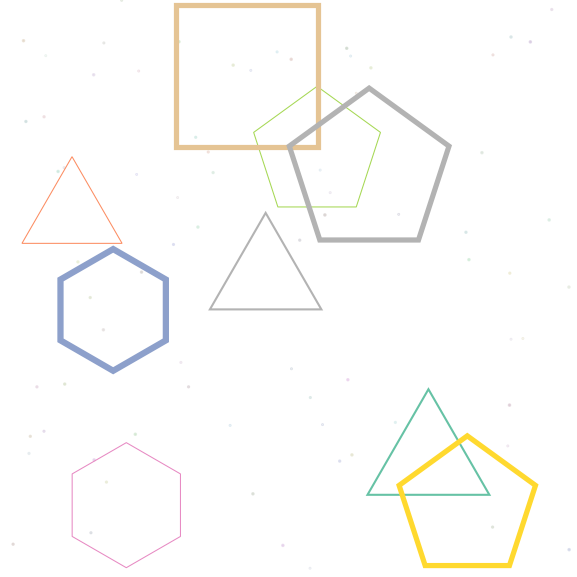[{"shape": "triangle", "thickness": 1, "radius": 0.61, "center": [0.742, 0.203]}, {"shape": "triangle", "thickness": 0.5, "radius": 0.5, "center": [0.125, 0.628]}, {"shape": "hexagon", "thickness": 3, "radius": 0.53, "center": [0.196, 0.462]}, {"shape": "hexagon", "thickness": 0.5, "radius": 0.54, "center": [0.219, 0.124]}, {"shape": "pentagon", "thickness": 0.5, "radius": 0.58, "center": [0.549, 0.734]}, {"shape": "pentagon", "thickness": 2.5, "radius": 0.62, "center": [0.809, 0.12]}, {"shape": "square", "thickness": 2.5, "radius": 0.62, "center": [0.428, 0.867]}, {"shape": "triangle", "thickness": 1, "radius": 0.56, "center": [0.46, 0.519]}, {"shape": "pentagon", "thickness": 2.5, "radius": 0.73, "center": [0.639, 0.701]}]